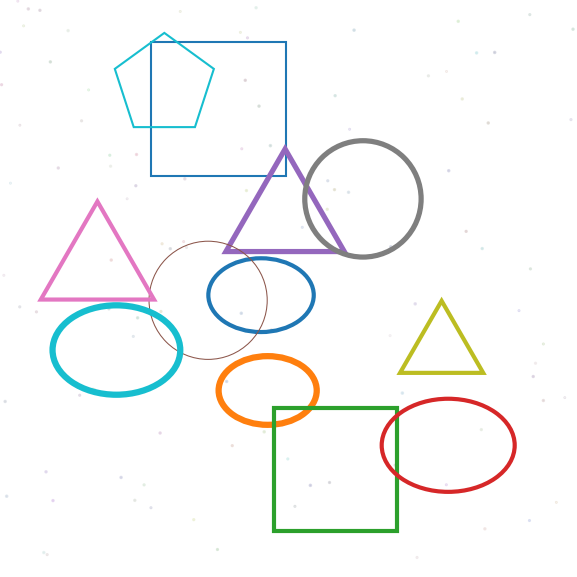[{"shape": "oval", "thickness": 2, "radius": 0.46, "center": [0.452, 0.488]}, {"shape": "square", "thickness": 1, "radius": 0.58, "center": [0.378, 0.81]}, {"shape": "oval", "thickness": 3, "radius": 0.42, "center": [0.463, 0.323]}, {"shape": "square", "thickness": 2, "radius": 0.53, "center": [0.58, 0.186]}, {"shape": "oval", "thickness": 2, "radius": 0.58, "center": [0.776, 0.228]}, {"shape": "triangle", "thickness": 2.5, "radius": 0.59, "center": [0.494, 0.623]}, {"shape": "circle", "thickness": 0.5, "radius": 0.51, "center": [0.36, 0.479]}, {"shape": "triangle", "thickness": 2, "radius": 0.57, "center": [0.169, 0.537]}, {"shape": "circle", "thickness": 2.5, "radius": 0.5, "center": [0.628, 0.655]}, {"shape": "triangle", "thickness": 2, "radius": 0.42, "center": [0.765, 0.395]}, {"shape": "oval", "thickness": 3, "radius": 0.55, "center": [0.202, 0.393]}, {"shape": "pentagon", "thickness": 1, "radius": 0.45, "center": [0.285, 0.852]}]